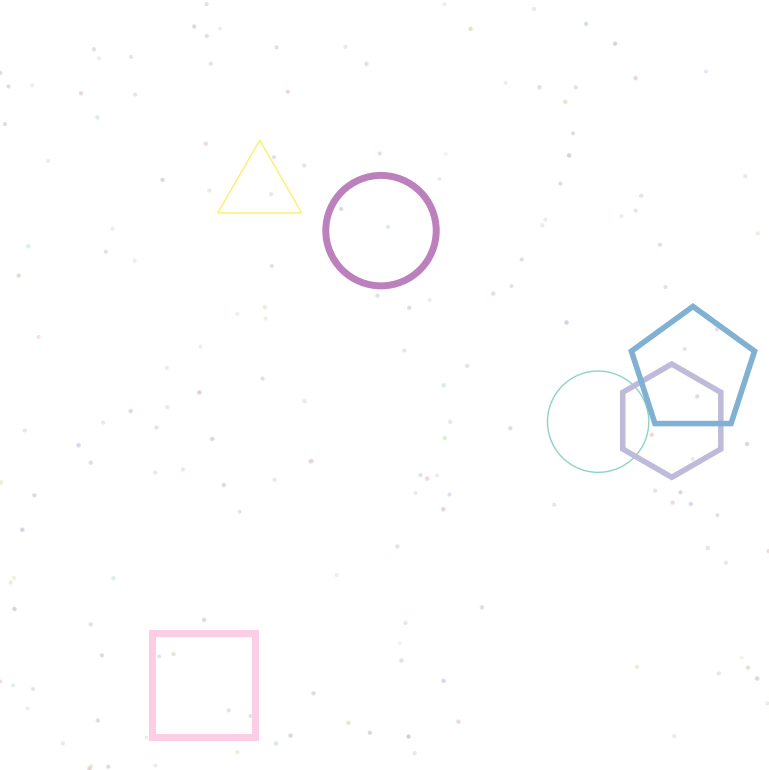[{"shape": "circle", "thickness": 0.5, "radius": 0.33, "center": [0.777, 0.452]}, {"shape": "hexagon", "thickness": 2, "radius": 0.37, "center": [0.872, 0.454]}, {"shape": "pentagon", "thickness": 2, "radius": 0.42, "center": [0.9, 0.518]}, {"shape": "square", "thickness": 2.5, "radius": 0.34, "center": [0.264, 0.11]}, {"shape": "circle", "thickness": 2.5, "radius": 0.36, "center": [0.495, 0.7]}, {"shape": "triangle", "thickness": 0.5, "radius": 0.31, "center": [0.337, 0.755]}]